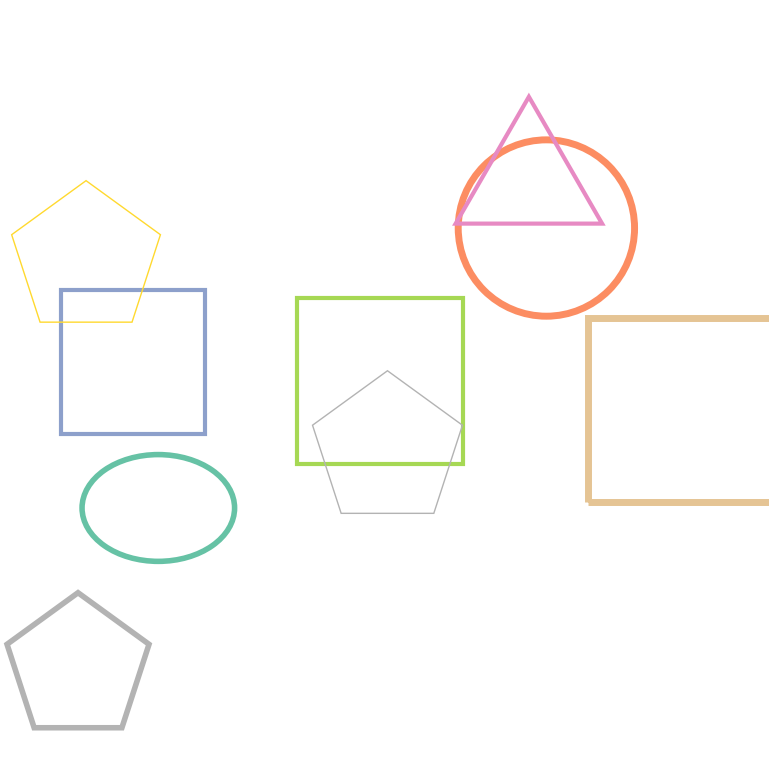[{"shape": "oval", "thickness": 2, "radius": 0.5, "center": [0.206, 0.34]}, {"shape": "circle", "thickness": 2.5, "radius": 0.57, "center": [0.71, 0.704]}, {"shape": "square", "thickness": 1.5, "radius": 0.47, "center": [0.172, 0.53]}, {"shape": "triangle", "thickness": 1.5, "radius": 0.55, "center": [0.687, 0.764]}, {"shape": "square", "thickness": 1.5, "radius": 0.54, "center": [0.494, 0.505]}, {"shape": "pentagon", "thickness": 0.5, "radius": 0.51, "center": [0.112, 0.664]}, {"shape": "square", "thickness": 2.5, "radius": 0.6, "center": [0.883, 0.468]}, {"shape": "pentagon", "thickness": 2, "radius": 0.48, "center": [0.101, 0.133]}, {"shape": "pentagon", "thickness": 0.5, "radius": 0.51, "center": [0.503, 0.416]}]